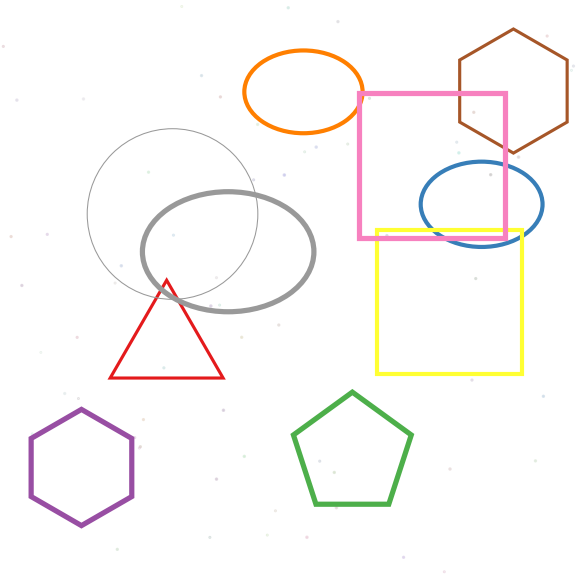[{"shape": "triangle", "thickness": 1.5, "radius": 0.56, "center": [0.289, 0.401]}, {"shape": "oval", "thickness": 2, "radius": 0.53, "center": [0.834, 0.645]}, {"shape": "pentagon", "thickness": 2.5, "radius": 0.54, "center": [0.61, 0.213]}, {"shape": "hexagon", "thickness": 2.5, "radius": 0.5, "center": [0.141, 0.19]}, {"shape": "oval", "thickness": 2, "radius": 0.51, "center": [0.525, 0.84]}, {"shape": "square", "thickness": 2, "radius": 0.63, "center": [0.778, 0.476]}, {"shape": "hexagon", "thickness": 1.5, "radius": 0.54, "center": [0.889, 0.841]}, {"shape": "square", "thickness": 2.5, "radius": 0.63, "center": [0.748, 0.713]}, {"shape": "circle", "thickness": 0.5, "radius": 0.74, "center": [0.299, 0.629]}, {"shape": "oval", "thickness": 2.5, "radius": 0.74, "center": [0.395, 0.563]}]